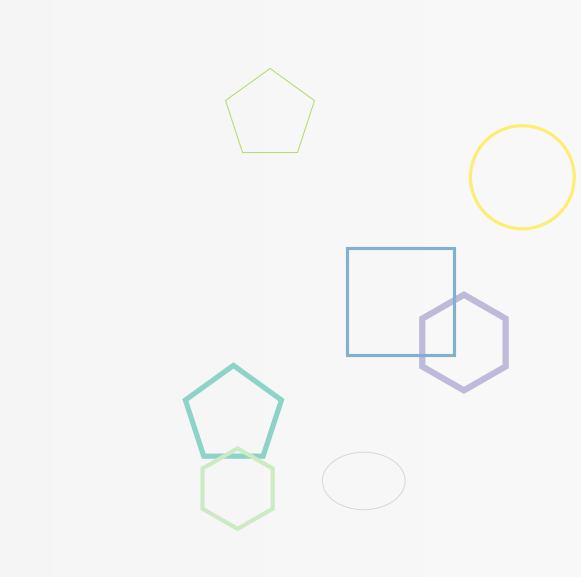[{"shape": "pentagon", "thickness": 2.5, "radius": 0.43, "center": [0.402, 0.28]}, {"shape": "hexagon", "thickness": 3, "radius": 0.41, "center": [0.798, 0.406]}, {"shape": "square", "thickness": 1.5, "radius": 0.46, "center": [0.689, 0.477]}, {"shape": "pentagon", "thickness": 0.5, "radius": 0.4, "center": [0.465, 0.8]}, {"shape": "oval", "thickness": 0.5, "radius": 0.36, "center": [0.626, 0.166]}, {"shape": "hexagon", "thickness": 2, "radius": 0.35, "center": [0.409, 0.153]}, {"shape": "circle", "thickness": 1.5, "radius": 0.45, "center": [0.899, 0.692]}]